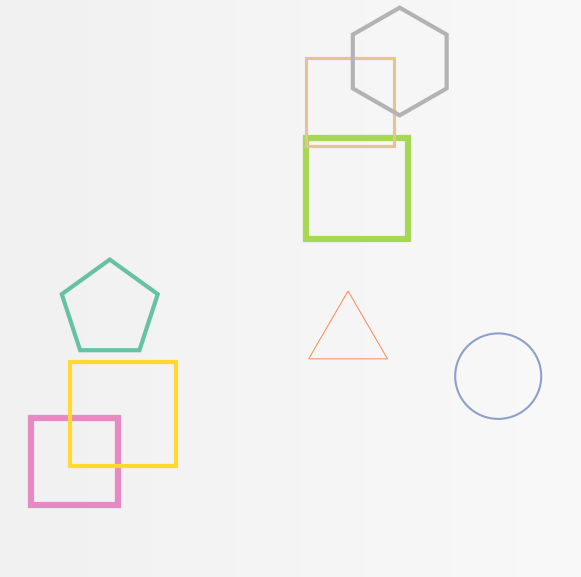[{"shape": "pentagon", "thickness": 2, "radius": 0.43, "center": [0.189, 0.463]}, {"shape": "triangle", "thickness": 0.5, "radius": 0.39, "center": [0.599, 0.417]}, {"shape": "circle", "thickness": 1, "radius": 0.37, "center": [0.857, 0.348]}, {"shape": "square", "thickness": 3, "radius": 0.37, "center": [0.128, 0.2]}, {"shape": "square", "thickness": 3, "radius": 0.44, "center": [0.614, 0.673]}, {"shape": "square", "thickness": 2, "radius": 0.45, "center": [0.211, 0.282]}, {"shape": "square", "thickness": 1.5, "radius": 0.38, "center": [0.602, 0.823]}, {"shape": "hexagon", "thickness": 2, "radius": 0.47, "center": [0.688, 0.893]}]